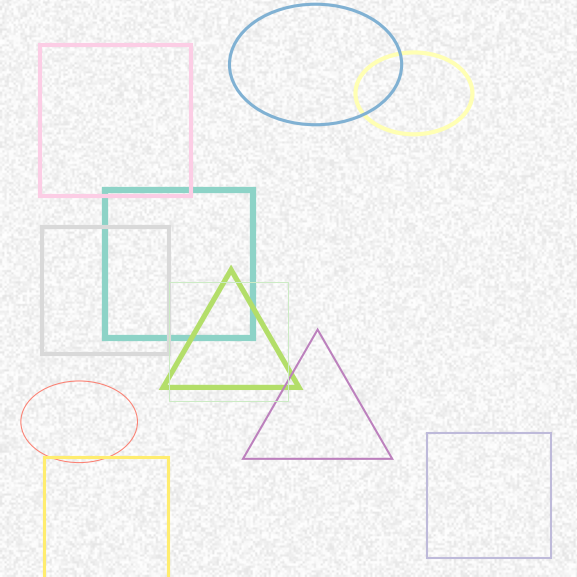[{"shape": "square", "thickness": 3, "radius": 0.64, "center": [0.311, 0.542]}, {"shape": "oval", "thickness": 2, "radius": 0.51, "center": [0.717, 0.837]}, {"shape": "square", "thickness": 1, "radius": 0.54, "center": [0.847, 0.141]}, {"shape": "oval", "thickness": 0.5, "radius": 0.5, "center": [0.137, 0.269]}, {"shape": "oval", "thickness": 1.5, "radius": 0.75, "center": [0.546, 0.887]}, {"shape": "triangle", "thickness": 2.5, "radius": 0.68, "center": [0.4, 0.396]}, {"shape": "square", "thickness": 2, "radius": 0.65, "center": [0.2, 0.79]}, {"shape": "square", "thickness": 2, "radius": 0.55, "center": [0.183, 0.496]}, {"shape": "triangle", "thickness": 1, "radius": 0.75, "center": [0.55, 0.279]}, {"shape": "square", "thickness": 0.5, "radius": 0.52, "center": [0.396, 0.408]}, {"shape": "square", "thickness": 1.5, "radius": 0.54, "center": [0.184, 0.1]}]